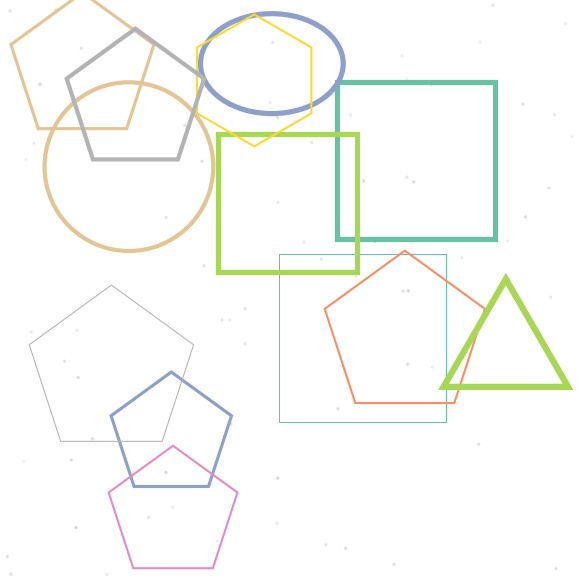[{"shape": "square", "thickness": 2.5, "radius": 0.68, "center": [0.72, 0.721]}, {"shape": "square", "thickness": 0.5, "radius": 0.73, "center": [0.628, 0.414]}, {"shape": "pentagon", "thickness": 1, "radius": 0.73, "center": [0.701, 0.419]}, {"shape": "oval", "thickness": 2.5, "radius": 0.62, "center": [0.471, 0.889]}, {"shape": "pentagon", "thickness": 1.5, "radius": 0.55, "center": [0.297, 0.245]}, {"shape": "pentagon", "thickness": 1, "radius": 0.59, "center": [0.3, 0.11]}, {"shape": "square", "thickness": 2.5, "radius": 0.6, "center": [0.498, 0.647]}, {"shape": "triangle", "thickness": 3, "radius": 0.62, "center": [0.876, 0.391]}, {"shape": "hexagon", "thickness": 1, "radius": 0.57, "center": [0.44, 0.86]}, {"shape": "circle", "thickness": 2, "radius": 0.73, "center": [0.223, 0.711]}, {"shape": "pentagon", "thickness": 1.5, "radius": 0.65, "center": [0.143, 0.882]}, {"shape": "pentagon", "thickness": 2, "radius": 0.63, "center": [0.234, 0.824]}, {"shape": "pentagon", "thickness": 0.5, "radius": 0.75, "center": [0.193, 0.356]}]